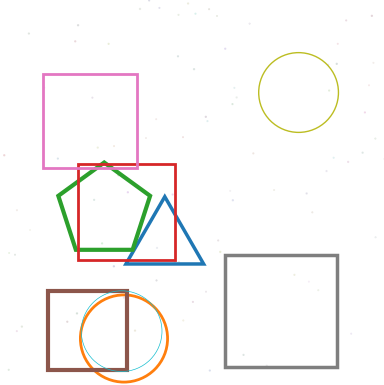[{"shape": "triangle", "thickness": 2.5, "radius": 0.58, "center": [0.428, 0.373]}, {"shape": "circle", "thickness": 2, "radius": 0.57, "center": [0.322, 0.121]}, {"shape": "pentagon", "thickness": 3, "radius": 0.63, "center": [0.271, 0.453]}, {"shape": "square", "thickness": 2, "radius": 0.63, "center": [0.329, 0.449]}, {"shape": "square", "thickness": 3, "radius": 0.51, "center": [0.228, 0.142]}, {"shape": "square", "thickness": 2, "radius": 0.61, "center": [0.233, 0.686]}, {"shape": "square", "thickness": 2.5, "radius": 0.73, "center": [0.73, 0.192]}, {"shape": "circle", "thickness": 1, "radius": 0.52, "center": [0.776, 0.76]}, {"shape": "circle", "thickness": 0.5, "radius": 0.52, "center": [0.316, 0.14]}]